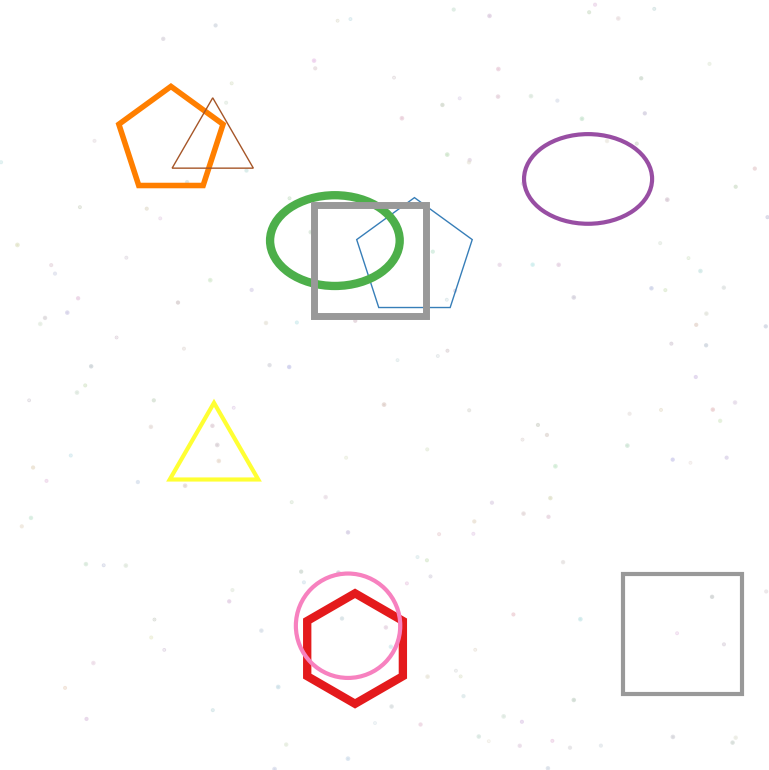[{"shape": "hexagon", "thickness": 3, "radius": 0.36, "center": [0.461, 0.158]}, {"shape": "pentagon", "thickness": 0.5, "radius": 0.39, "center": [0.538, 0.664]}, {"shape": "oval", "thickness": 3, "radius": 0.42, "center": [0.435, 0.688]}, {"shape": "oval", "thickness": 1.5, "radius": 0.42, "center": [0.764, 0.768]}, {"shape": "pentagon", "thickness": 2, "radius": 0.36, "center": [0.222, 0.817]}, {"shape": "triangle", "thickness": 1.5, "radius": 0.33, "center": [0.278, 0.41]}, {"shape": "triangle", "thickness": 0.5, "radius": 0.3, "center": [0.276, 0.812]}, {"shape": "circle", "thickness": 1.5, "radius": 0.34, "center": [0.452, 0.187]}, {"shape": "square", "thickness": 1.5, "radius": 0.39, "center": [0.886, 0.177]}, {"shape": "square", "thickness": 2.5, "radius": 0.36, "center": [0.481, 0.662]}]